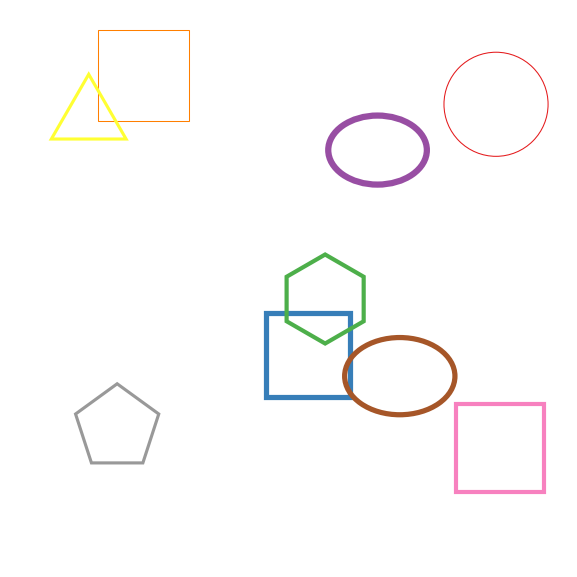[{"shape": "circle", "thickness": 0.5, "radius": 0.45, "center": [0.859, 0.819]}, {"shape": "square", "thickness": 2.5, "radius": 0.36, "center": [0.533, 0.385]}, {"shape": "hexagon", "thickness": 2, "radius": 0.39, "center": [0.563, 0.481]}, {"shape": "oval", "thickness": 3, "radius": 0.43, "center": [0.654, 0.739]}, {"shape": "square", "thickness": 0.5, "radius": 0.39, "center": [0.249, 0.869]}, {"shape": "triangle", "thickness": 1.5, "radius": 0.37, "center": [0.154, 0.796]}, {"shape": "oval", "thickness": 2.5, "radius": 0.48, "center": [0.692, 0.348]}, {"shape": "square", "thickness": 2, "radius": 0.38, "center": [0.865, 0.223]}, {"shape": "pentagon", "thickness": 1.5, "radius": 0.38, "center": [0.203, 0.259]}]